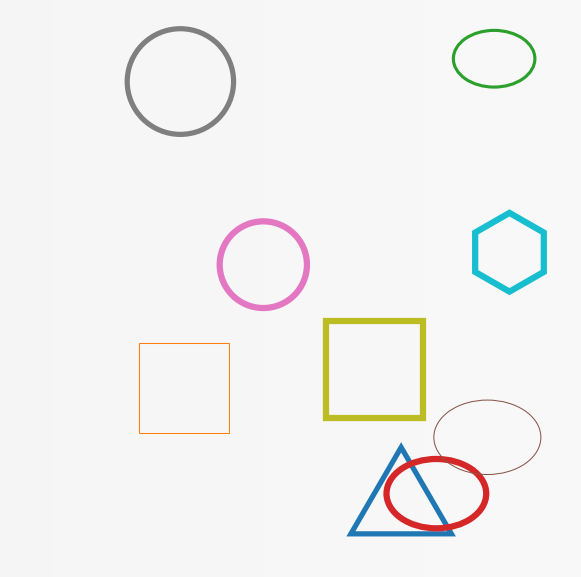[{"shape": "triangle", "thickness": 2.5, "radius": 0.5, "center": [0.69, 0.125]}, {"shape": "square", "thickness": 0.5, "radius": 0.39, "center": [0.317, 0.327]}, {"shape": "oval", "thickness": 1.5, "radius": 0.35, "center": [0.85, 0.897]}, {"shape": "oval", "thickness": 3, "radius": 0.43, "center": [0.751, 0.144]}, {"shape": "oval", "thickness": 0.5, "radius": 0.46, "center": [0.838, 0.242]}, {"shape": "circle", "thickness": 3, "radius": 0.38, "center": [0.453, 0.541]}, {"shape": "circle", "thickness": 2.5, "radius": 0.46, "center": [0.31, 0.858]}, {"shape": "square", "thickness": 3, "radius": 0.42, "center": [0.644, 0.359]}, {"shape": "hexagon", "thickness": 3, "radius": 0.34, "center": [0.877, 0.562]}]